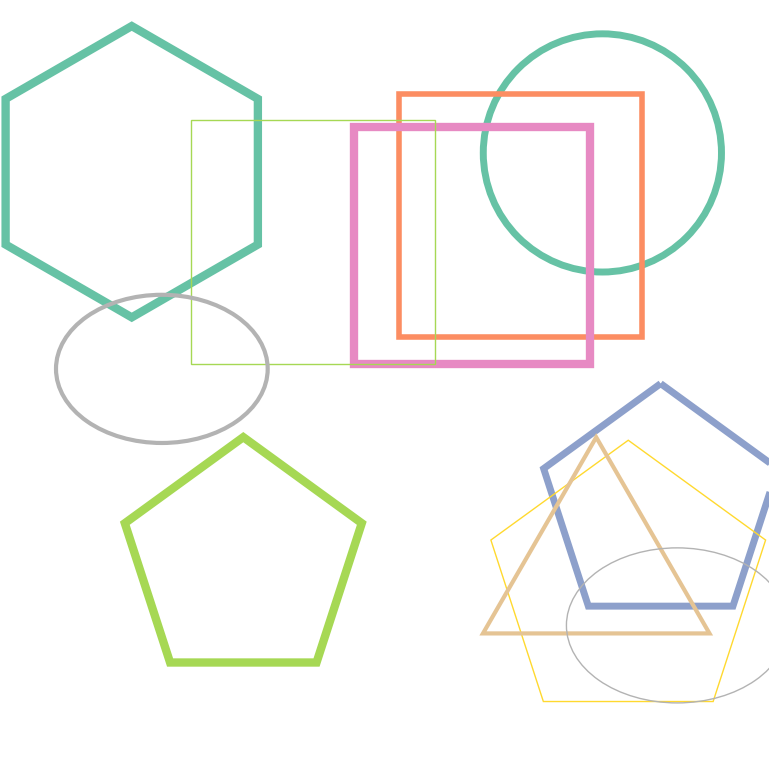[{"shape": "hexagon", "thickness": 3, "radius": 0.95, "center": [0.171, 0.777]}, {"shape": "circle", "thickness": 2.5, "radius": 0.77, "center": [0.782, 0.801]}, {"shape": "square", "thickness": 2, "radius": 0.79, "center": [0.676, 0.72]}, {"shape": "pentagon", "thickness": 2.5, "radius": 0.8, "center": [0.858, 0.342]}, {"shape": "square", "thickness": 3, "radius": 0.77, "center": [0.613, 0.681]}, {"shape": "square", "thickness": 0.5, "radius": 0.79, "center": [0.407, 0.685]}, {"shape": "pentagon", "thickness": 3, "radius": 0.81, "center": [0.316, 0.27]}, {"shape": "pentagon", "thickness": 0.5, "radius": 0.94, "center": [0.816, 0.241]}, {"shape": "triangle", "thickness": 1.5, "radius": 0.85, "center": [0.774, 0.262]}, {"shape": "oval", "thickness": 1.5, "radius": 0.69, "center": [0.21, 0.521]}, {"shape": "oval", "thickness": 0.5, "radius": 0.72, "center": [0.879, 0.188]}]